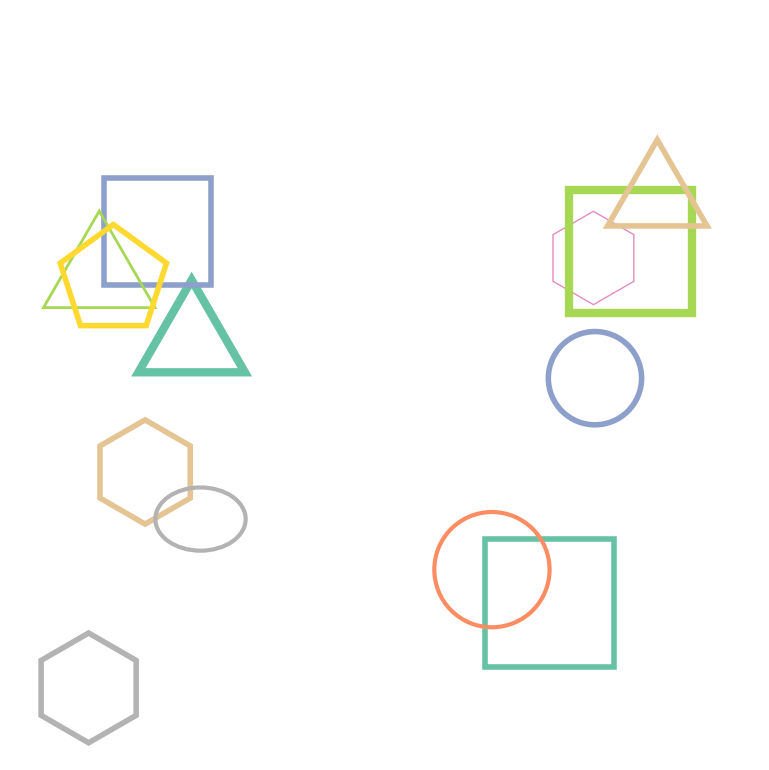[{"shape": "triangle", "thickness": 3, "radius": 0.4, "center": [0.249, 0.556]}, {"shape": "square", "thickness": 2, "radius": 0.42, "center": [0.714, 0.217]}, {"shape": "circle", "thickness": 1.5, "radius": 0.37, "center": [0.639, 0.26]}, {"shape": "circle", "thickness": 2, "radius": 0.3, "center": [0.773, 0.509]}, {"shape": "square", "thickness": 2, "radius": 0.35, "center": [0.205, 0.699]}, {"shape": "hexagon", "thickness": 0.5, "radius": 0.3, "center": [0.771, 0.665]}, {"shape": "triangle", "thickness": 1, "radius": 0.42, "center": [0.129, 0.642]}, {"shape": "square", "thickness": 3, "radius": 0.4, "center": [0.819, 0.673]}, {"shape": "pentagon", "thickness": 2, "radius": 0.36, "center": [0.147, 0.636]}, {"shape": "hexagon", "thickness": 2, "radius": 0.34, "center": [0.188, 0.387]}, {"shape": "triangle", "thickness": 2, "radius": 0.37, "center": [0.854, 0.744]}, {"shape": "oval", "thickness": 1.5, "radius": 0.29, "center": [0.26, 0.326]}, {"shape": "hexagon", "thickness": 2, "radius": 0.36, "center": [0.115, 0.107]}]